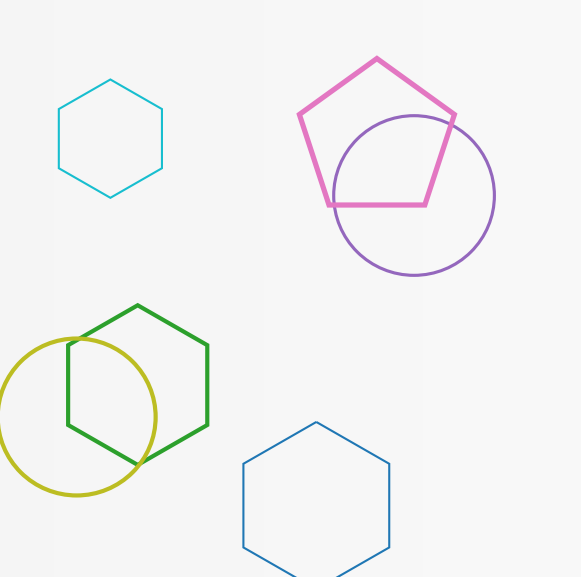[{"shape": "hexagon", "thickness": 1, "radius": 0.72, "center": [0.544, 0.124]}, {"shape": "hexagon", "thickness": 2, "radius": 0.69, "center": [0.237, 0.332]}, {"shape": "circle", "thickness": 1.5, "radius": 0.69, "center": [0.712, 0.661]}, {"shape": "pentagon", "thickness": 2.5, "radius": 0.7, "center": [0.648, 0.758]}, {"shape": "circle", "thickness": 2, "radius": 0.68, "center": [0.132, 0.277]}, {"shape": "hexagon", "thickness": 1, "radius": 0.51, "center": [0.19, 0.759]}]